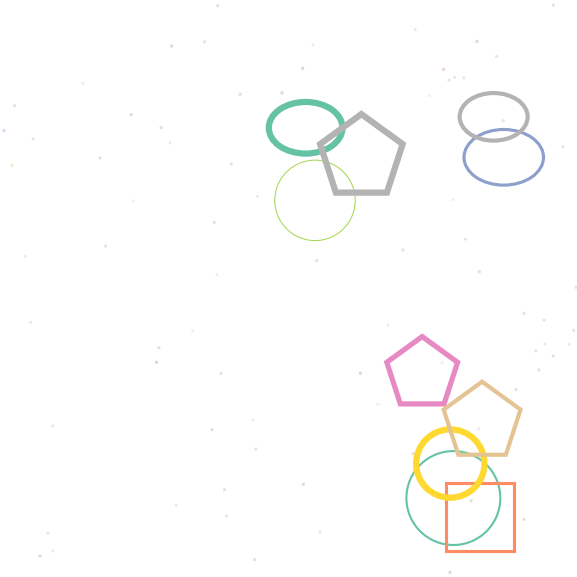[{"shape": "oval", "thickness": 3, "radius": 0.32, "center": [0.529, 0.778]}, {"shape": "circle", "thickness": 1, "radius": 0.41, "center": [0.785, 0.137]}, {"shape": "square", "thickness": 1.5, "radius": 0.3, "center": [0.831, 0.104]}, {"shape": "oval", "thickness": 1.5, "radius": 0.34, "center": [0.872, 0.727]}, {"shape": "pentagon", "thickness": 2.5, "radius": 0.32, "center": [0.731, 0.352]}, {"shape": "circle", "thickness": 0.5, "radius": 0.35, "center": [0.545, 0.652]}, {"shape": "circle", "thickness": 3, "radius": 0.3, "center": [0.78, 0.196]}, {"shape": "pentagon", "thickness": 2, "radius": 0.35, "center": [0.835, 0.268]}, {"shape": "oval", "thickness": 2, "radius": 0.29, "center": [0.855, 0.797]}, {"shape": "pentagon", "thickness": 3, "radius": 0.38, "center": [0.626, 0.726]}]